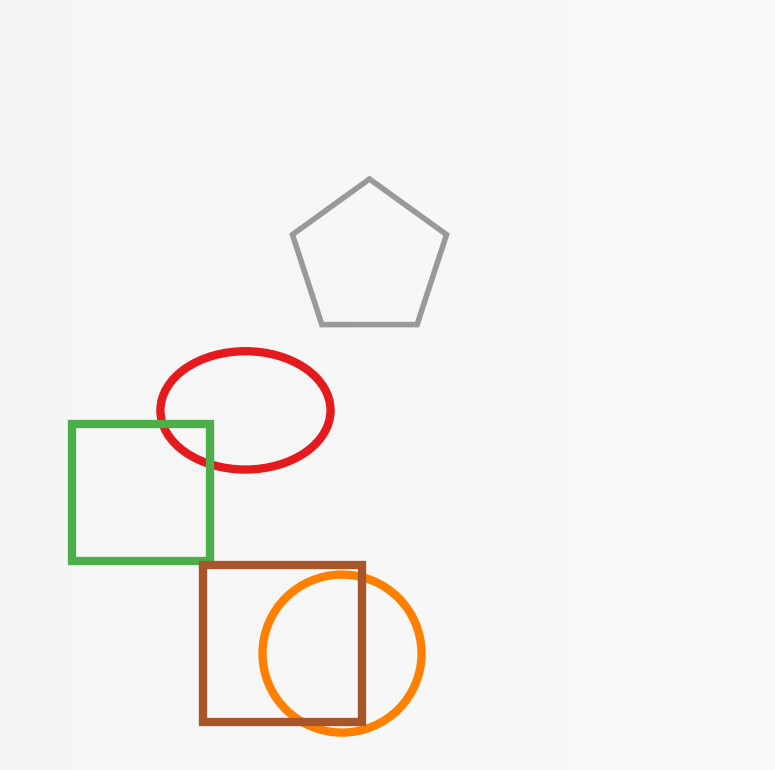[{"shape": "oval", "thickness": 3, "radius": 0.55, "center": [0.317, 0.467]}, {"shape": "square", "thickness": 3, "radius": 0.44, "center": [0.182, 0.36]}, {"shape": "circle", "thickness": 3, "radius": 0.51, "center": [0.441, 0.151]}, {"shape": "square", "thickness": 3, "radius": 0.51, "center": [0.365, 0.164]}, {"shape": "pentagon", "thickness": 2, "radius": 0.52, "center": [0.477, 0.663]}]